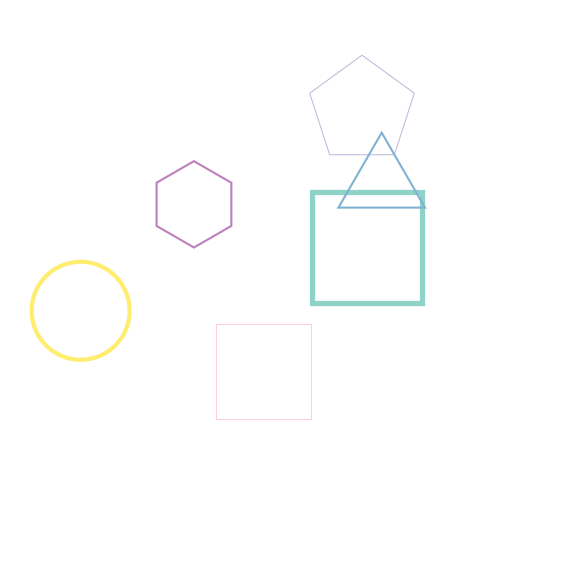[{"shape": "square", "thickness": 2.5, "radius": 0.48, "center": [0.635, 0.571]}, {"shape": "pentagon", "thickness": 0.5, "radius": 0.48, "center": [0.627, 0.808]}, {"shape": "triangle", "thickness": 1, "radius": 0.43, "center": [0.661, 0.683]}, {"shape": "square", "thickness": 0.5, "radius": 0.41, "center": [0.457, 0.356]}, {"shape": "hexagon", "thickness": 1, "radius": 0.37, "center": [0.336, 0.645]}, {"shape": "circle", "thickness": 2, "radius": 0.42, "center": [0.14, 0.461]}]